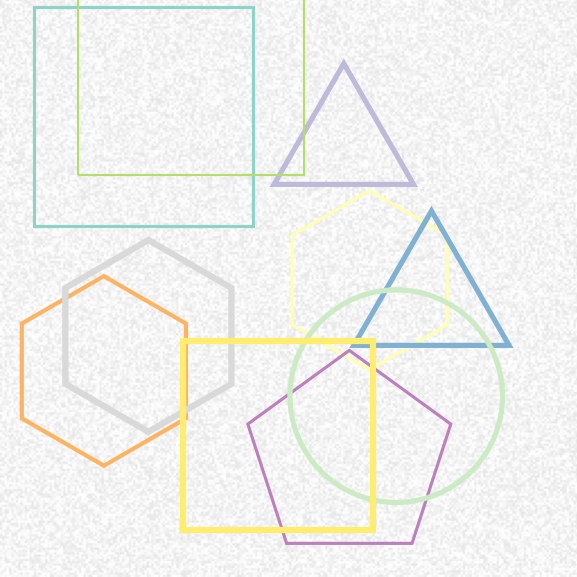[{"shape": "square", "thickness": 1.5, "radius": 0.95, "center": [0.249, 0.798]}, {"shape": "hexagon", "thickness": 1.5, "radius": 0.78, "center": [0.64, 0.514]}, {"shape": "triangle", "thickness": 2.5, "radius": 0.7, "center": [0.595, 0.75]}, {"shape": "triangle", "thickness": 2.5, "radius": 0.78, "center": [0.747, 0.479]}, {"shape": "hexagon", "thickness": 2, "radius": 0.82, "center": [0.18, 0.357]}, {"shape": "square", "thickness": 1, "radius": 0.98, "center": [0.331, 0.891]}, {"shape": "hexagon", "thickness": 3, "radius": 0.83, "center": [0.257, 0.417]}, {"shape": "pentagon", "thickness": 1.5, "radius": 0.92, "center": [0.605, 0.208]}, {"shape": "circle", "thickness": 2.5, "radius": 0.92, "center": [0.686, 0.313]}, {"shape": "square", "thickness": 3, "radius": 0.82, "center": [0.481, 0.245]}]